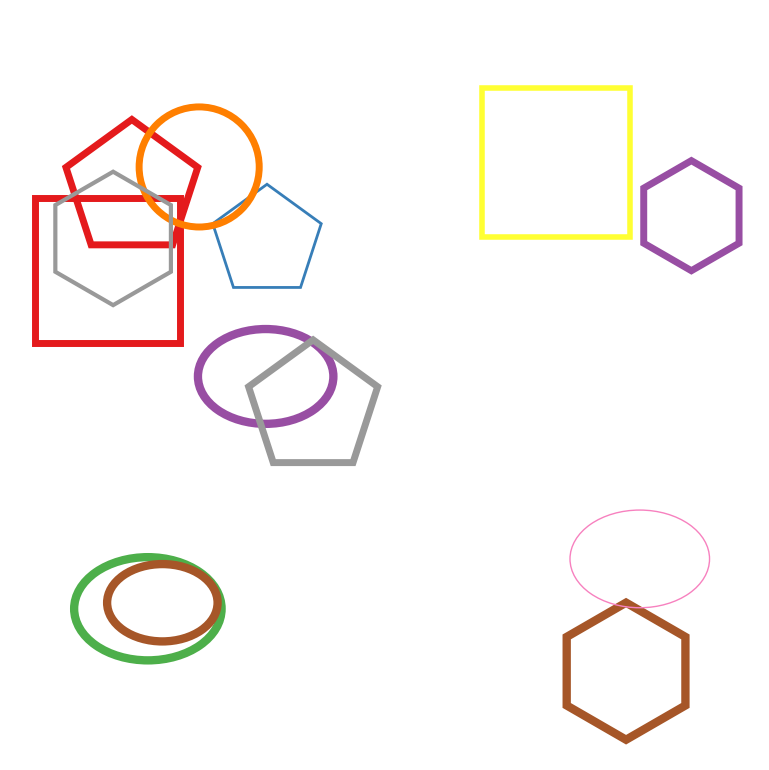[{"shape": "square", "thickness": 2.5, "radius": 0.47, "center": [0.14, 0.648]}, {"shape": "pentagon", "thickness": 2.5, "radius": 0.45, "center": [0.171, 0.755]}, {"shape": "pentagon", "thickness": 1, "radius": 0.37, "center": [0.347, 0.687]}, {"shape": "oval", "thickness": 3, "radius": 0.48, "center": [0.192, 0.209]}, {"shape": "hexagon", "thickness": 2.5, "radius": 0.36, "center": [0.898, 0.72]}, {"shape": "oval", "thickness": 3, "radius": 0.44, "center": [0.345, 0.511]}, {"shape": "circle", "thickness": 2.5, "radius": 0.39, "center": [0.259, 0.783]}, {"shape": "square", "thickness": 2, "radius": 0.48, "center": [0.722, 0.789]}, {"shape": "hexagon", "thickness": 3, "radius": 0.45, "center": [0.813, 0.128]}, {"shape": "oval", "thickness": 3, "radius": 0.36, "center": [0.211, 0.217]}, {"shape": "oval", "thickness": 0.5, "radius": 0.45, "center": [0.831, 0.274]}, {"shape": "pentagon", "thickness": 2.5, "radius": 0.44, "center": [0.407, 0.47]}, {"shape": "hexagon", "thickness": 1.5, "radius": 0.43, "center": [0.147, 0.69]}]